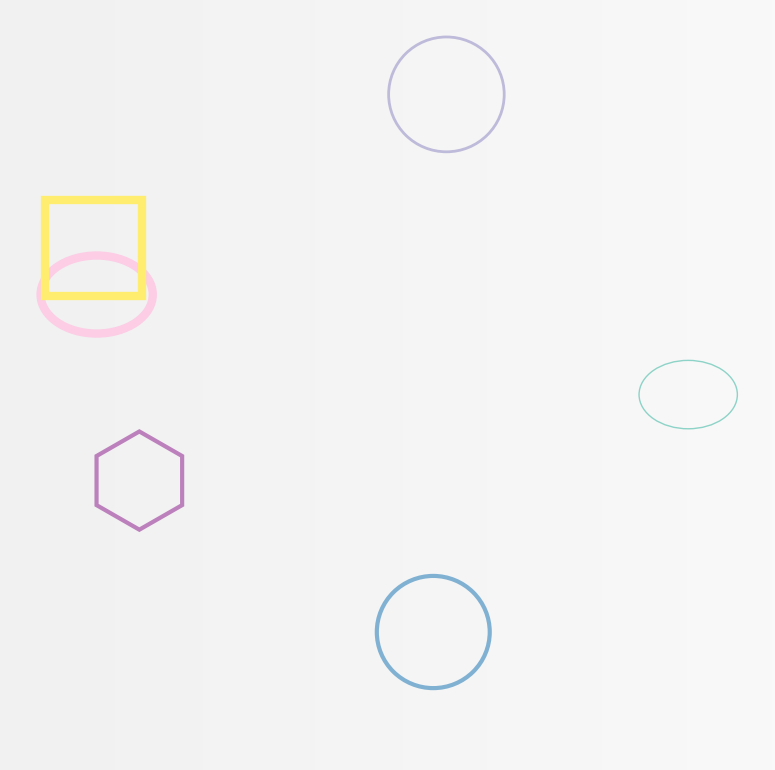[{"shape": "oval", "thickness": 0.5, "radius": 0.32, "center": [0.888, 0.488]}, {"shape": "circle", "thickness": 1, "radius": 0.37, "center": [0.576, 0.877]}, {"shape": "circle", "thickness": 1.5, "radius": 0.36, "center": [0.559, 0.179]}, {"shape": "oval", "thickness": 3, "radius": 0.36, "center": [0.125, 0.617]}, {"shape": "hexagon", "thickness": 1.5, "radius": 0.32, "center": [0.18, 0.376]}, {"shape": "square", "thickness": 3, "radius": 0.31, "center": [0.121, 0.678]}]